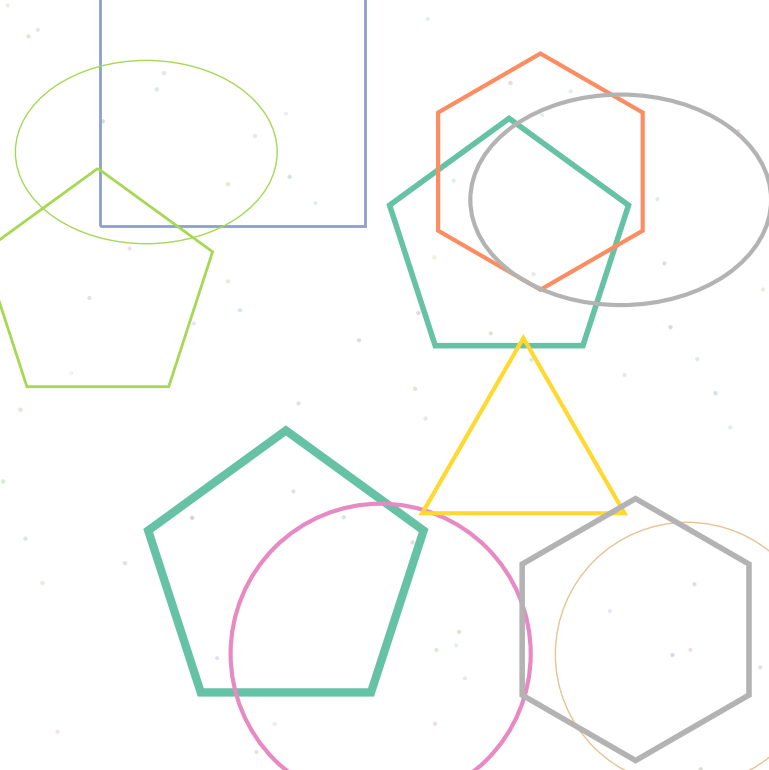[{"shape": "pentagon", "thickness": 3, "radius": 0.94, "center": [0.371, 0.253]}, {"shape": "pentagon", "thickness": 2, "radius": 0.82, "center": [0.661, 0.683]}, {"shape": "hexagon", "thickness": 1.5, "radius": 0.77, "center": [0.702, 0.777]}, {"shape": "square", "thickness": 1, "radius": 0.86, "center": [0.302, 0.879]}, {"shape": "circle", "thickness": 1.5, "radius": 0.97, "center": [0.494, 0.151]}, {"shape": "oval", "thickness": 0.5, "radius": 0.85, "center": [0.19, 0.803]}, {"shape": "pentagon", "thickness": 1, "radius": 0.78, "center": [0.127, 0.625]}, {"shape": "triangle", "thickness": 1.5, "radius": 0.76, "center": [0.68, 0.409]}, {"shape": "circle", "thickness": 0.5, "radius": 0.86, "center": [0.892, 0.15]}, {"shape": "hexagon", "thickness": 2, "radius": 0.85, "center": [0.825, 0.182]}, {"shape": "oval", "thickness": 1.5, "radius": 0.98, "center": [0.806, 0.74]}]